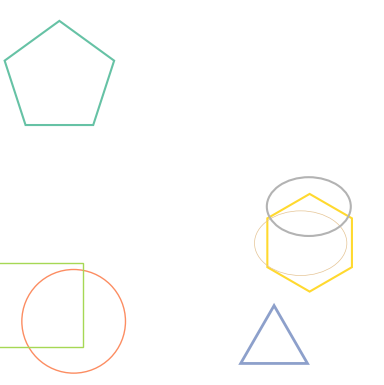[{"shape": "pentagon", "thickness": 1.5, "radius": 0.75, "center": [0.154, 0.796]}, {"shape": "circle", "thickness": 1, "radius": 0.67, "center": [0.191, 0.165]}, {"shape": "triangle", "thickness": 2, "radius": 0.5, "center": [0.712, 0.106]}, {"shape": "square", "thickness": 1, "radius": 0.54, "center": [0.106, 0.208]}, {"shape": "hexagon", "thickness": 1.5, "radius": 0.63, "center": [0.804, 0.369]}, {"shape": "oval", "thickness": 0.5, "radius": 0.6, "center": [0.781, 0.368]}, {"shape": "oval", "thickness": 1.5, "radius": 0.55, "center": [0.802, 0.463]}]